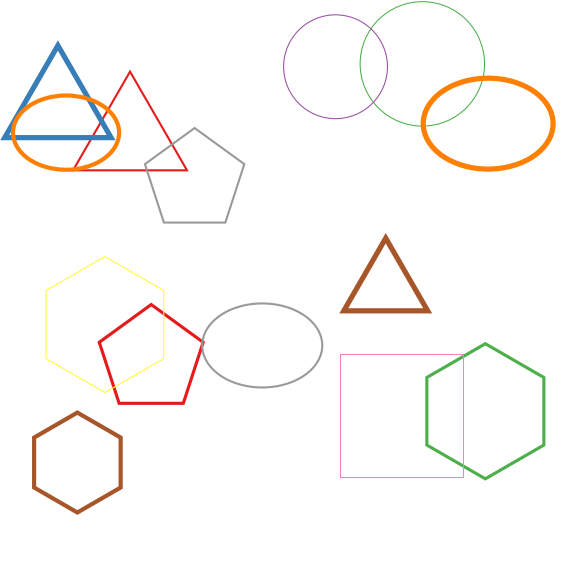[{"shape": "pentagon", "thickness": 1.5, "radius": 0.47, "center": [0.262, 0.377]}, {"shape": "triangle", "thickness": 1, "radius": 0.57, "center": [0.225, 0.761]}, {"shape": "triangle", "thickness": 2.5, "radius": 0.53, "center": [0.1, 0.814]}, {"shape": "hexagon", "thickness": 1.5, "radius": 0.58, "center": [0.84, 0.287]}, {"shape": "circle", "thickness": 0.5, "radius": 0.54, "center": [0.731, 0.889]}, {"shape": "circle", "thickness": 0.5, "radius": 0.45, "center": [0.581, 0.884]}, {"shape": "oval", "thickness": 2.5, "radius": 0.56, "center": [0.845, 0.785]}, {"shape": "oval", "thickness": 2, "radius": 0.46, "center": [0.114, 0.769]}, {"shape": "hexagon", "thickness": 0.5, "radius": 0.59, "center": [0.182, 0.437]}, {"shape": "triangle", "thickness": 2.5, "radius": 0.42, "center": [0.668, 0.503]}, {"shape": "hexagon", "thickness": 2, "radius": 0.43, "center": [0.134, 0.198]}, {"shape": "square", "thickness": 0.5, "radius": 0.53, "center": [0.695, 0.28]}, {"shape": "oval", "thickness": 1, "radius": 0.52, "center": [0.454, 0.401]}, {"shape": "pentagon", "thickness": 1, "radius": 0.45, "center": [0.337, 0.687]}]